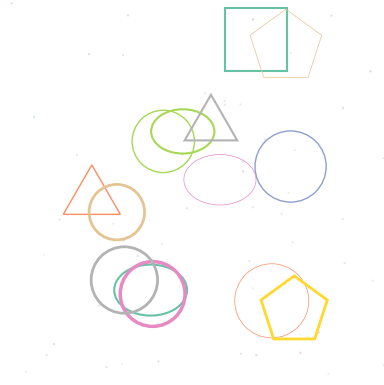[{"shape": "square", "thickness": 1.5, "radius": 0.41, "center": [0.665, 0.898]}, {"shape": "oval", "thickness": 1.5, "radius": 0.47, "center": [0.391, 0.246]}, {"shape": "triangle", "thickness": 1, "radius": 0.43, "center": [0.238, 0.486]}, {"shape": "circle", "thickness": 0.5, "radius": 0.48, "center": [0.706, 0.219]}, {"shape": "circle", "thickness": 1, "radius": 0.46, "center": [0.755, 0.567]}, {"shape": "oval", "thickness": 0.5, "radius": 0.47, "center": [0.571, 0.533]}, {"shape": "circle", "thickness": 2.5, "radius": 0.42, "center": [0.396, 0.236]}, {"shape": "oval", "thickness": 1.5, "radius": 0.41, "center": [0.475, 0.659]}, {"shape": "circle", "thickness": 1, "radius": 0.4, "center": [0.424, 0.633]}, {"shape": "pentagon", "thickness": 2, "radius": 0.45, "center": [0.764, 0.193]}, {"shape": "circle", "thickness": 2, "radius": 0.36, "center": [0.303, 0.449]}, {"shape": "pentagon", "thickness": 0.5, "radius": 0.49, "center": [0.743, 0.878]}, {"shape": "triangle", "thickness": 1.5, "radius": 0.39, "center": [0.548, 0.675]}, {"shape": "circle", "thickness": 2, "radius": 0.43, "center": [0.323, 0.273]}]